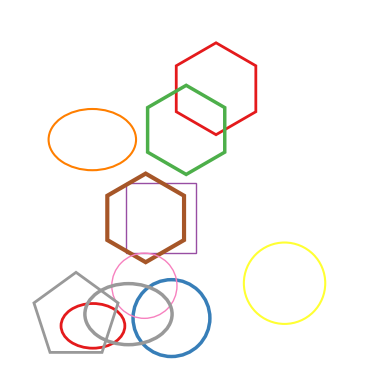[{"shape": "hexagon", "thickness": 2, "radius": 0.6, "center": [0.561, 0.769]}, {"shape": "oval", "thickness": 2, "radius": 0.41, "center": [0.241, 0.154]}, {"shape": "circle", "thickness": 2.5, "radius": 0.5, "center": [0.445, 0.174]}, {"shape": "hexagon", "thickness": 2.5, "radius": 0.58, "center": [0.484, 0.663]}, {"shape": "square", "thickness": 1, "radius": 0.46, "center": [0.418, 0.434]}, {"shape": "oval", "thickness": 1.5, "radius": 0.57, "center": [0.24, 0.637]}, {"shape": "circle", "thickness": 1.5, "radius": 0.53, "center": [0.739, 0.264]}, {"shape": "hexagon", "thickness": 3, "radius": 0.58, "center": [0.378, 0.434]}, {"shape": "circle", "thickness": 1, "radius": 0.42, "center": [0.375, 0.258]}, {"shape": "pentagon", "thickness": 2, "radius": 0.57, "center": [0.197, 0.178]}, {"shape": "oval", "thickness": 2.5, "radius": 0.57, "center": [0.334, 0.184]}]